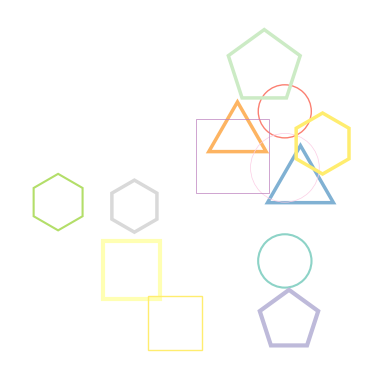[{"shape": "circle", "thickness": 1.5, "radius": 0.35, "center": [0.74, 0.322]}, {"shape": "square", "thickness": 3, "radius": 0.37, "center": [0.342, 0.299]}, {"shape": "pentagon", "thickness": 3, "radius": 0.4, "center": [0.751, 0.167]}, {"shape": "circle", "thickness": 1, "radius": 0.34, "center": [0.74, 0.711]}, {"shape": "triangle", "thickness": 2.5, "radius": 0.49, "center": [0.78, 0.523]}, {"shape": "triangle", "thickness": 2.5, "radius": 0.43, "center": [0.617, 0.649]}, {"shape": "hexagon", "thickness": 1.5, "radius": 0.37, "center": [0.151, 0.475]}, {"shape": "circle", "thickness": 0.5, "radius": 0.45, "center": [0.74, 0.564]}, {"shape": "hexagon", "thickness": 2.5, "radius": 0.34, "center": [0.349, 0.465]}, {"shape": "square", "thickness": 0.5, "radius": 0.48, "center": [0.604, 0.595]}, {"shape": "pentagon", "thickness": 2.5, "radius": 0.49, "center": [0.686, 0.825]}, {"shape": "square", "thickness": 1, "radius": 0.35, "center": [0.455, 0.161]}, {"shape": "hexagon", "thickness": 2.5, "radius": 0.4, "center": [0.838, 0.627]}]